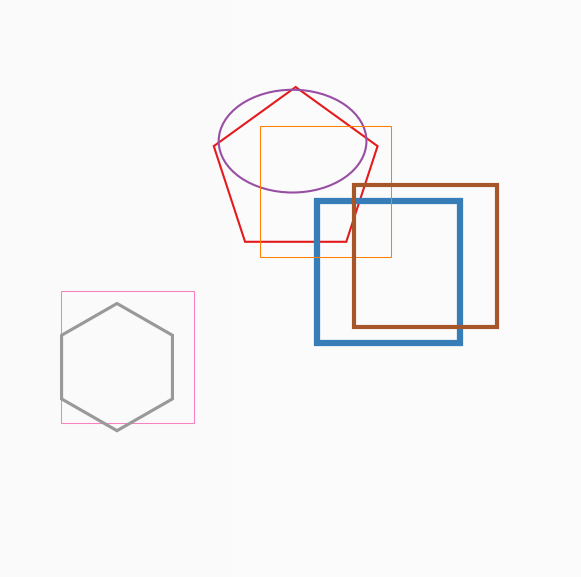[{"shape": "pentagon", "thickness": 1, "radius": 0.74, "center": [0.509, 0.7]}, {"shape": "square", "thickness": 3, "radius": 0.61, "center": [0.668, 0.528]}, {"shape": "oval", "thickness": 1, "radius": 0.64, "center": [0.503, 0.755]}, {"shape": "square", "thickness": 0.5, "radius": 0.57, "center": [0.56, 0.667]}, {"shape": "square", "thickness": 2, "radius": 0.61, "center": [0.732, 0.555]}, {"shape": "square", "thickness": 0.5, "radius": 0.57, "center": [0.219, 0.38]}, {"shape": "hexagon", "thickness": 1.5, "radius": 0.55, "center": [0.201, 0.363]}]